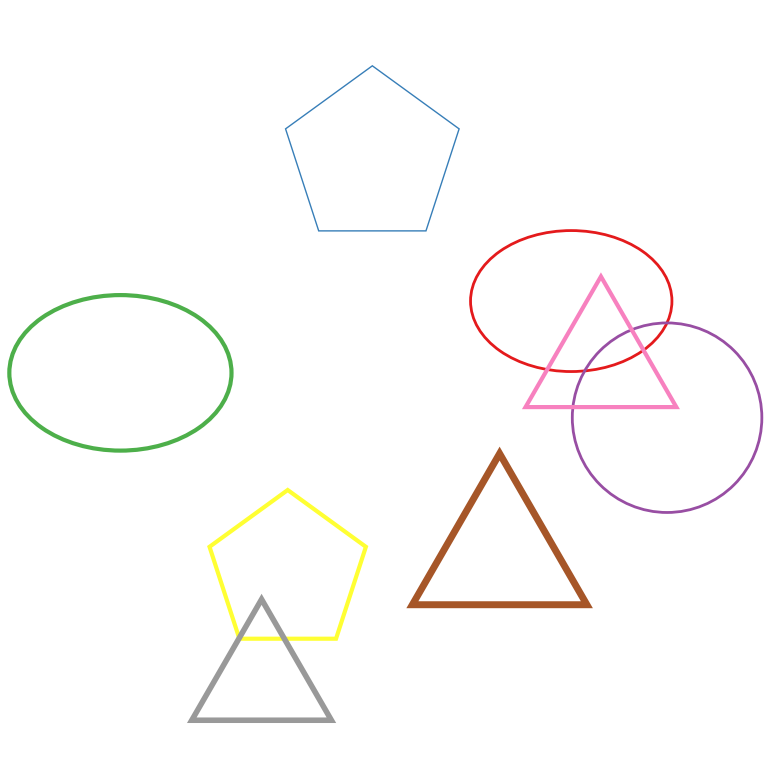[{"shape": "oval", "thickness": 1, "radius": 0.65, "center": [0.742, 0.609]}, {"shape": "pentagon", "thickness": 0.5, "radius": 0.59, "center": [0.484, 0.796]}, {"shape": "oval", "thickness": 1.5, "radius": 0.72, "center": [0.156, 0.516]}, {"shape": "circle", "thickness": 1, "radius": 0.62, "center": [0.866, 0.458]}, {"shape": "pentagon", "thickness": 1.5, "radius": 0.53, "center": [0.374, 0.257]}, {"shape": "triangle", "thickness": 2.5, "radius": 0.65, "center": [0.649, 0.28]}, {"shape": "triangle", "thickness": 1.5, "radius": 0.57, "center": [0.78, 0.528]}, {"shape": "triangle", "thickness": 2, "radius": 0.52, "center": [0.34, 0.117]}]